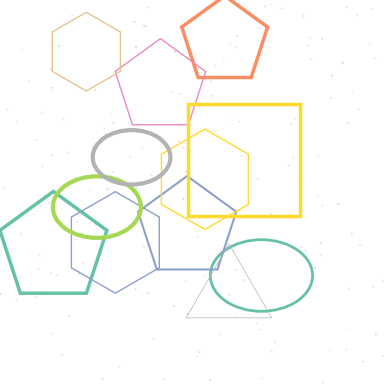[{"shape": "oval", "thickness": 2, "radius": 0.66, "center": [0.679, 0.284]}, {"shape": "pentagon", "thickness": 2.5, "radius": 0.73, "center": [0.139, 0.357]}, {"shape": "pentagon", "thickness": 2.5, "radius": 0.59, "center": [0.584, 0.893]}, {"shape": "pentagon", "thickness": 1.5, "radius": 0.67, "center": [0.486, 0.409]}, {"shape": "hexagon", "thickness": 1, "radius": 0.66, "center": [0.3, 0.37]}, {"shape": "pentagon", "thickness": 1, "radius": 0.62, "center": [0.417, 0.776]}, {"shape": "oval", "thickness": 3, "radius": 0.57, "center": [0.252, 0.462]}, {"shape": "hexagon", "thickness": 1, "radius": 0.65, "center": [0.532, 0.534]}, {"shape": "square", "thickness": 2.5, "radius": 0.72, "center": [0.633, 0.584]}, {"shape": "hexagon", "thickness": 1, "radius": 0.51, "center": [0.224, 0.866]}, {"shape": "oval", "thickness": 3, "radius": 0.5, "center": [0.342, 0.591]}, {"shape": "triangle", "thickness": 0.5, "radius": 0.64, "center": [0.595, 0.239]}]